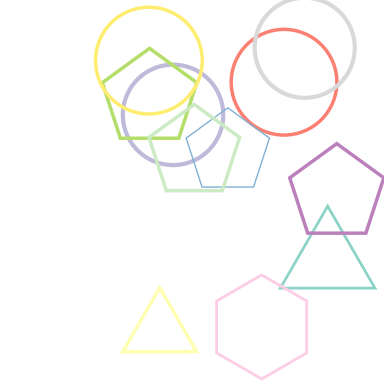[{"shape": "triangle", "thickness": 2, "radius": 0.71, "center": [0.851, 0.323]}, {"shape": "triangle", "thickness": 2.5, "radius": 0.55, "center": [0.415, 0.142]}, {"shape": "circle", "thickness": 3, "radius": 0.65, "center": [0.449, 0.702]}, {"shape": "circle", "thickness": 2.5, "radius": 0.69, "center": [0.738, 0.786]}, {"shape": "pentagon", "thickness": 1, "radius": 0.57, "center": [0.592, 0.606]}, {"shape": "pentagon", "thickness": 2.5, "radius": 0.65, "center": [0.389, 0.745]}, {"shape": "hexagon", "thickness": 2, "radius": 0.68, "center": [0.68, 0.151]}, {"shape": "circle", "thickness": 3, "radius": 0.65, "center": [0.791, 0.876]}, {"shape": "pentagon", "thickness": 2.5, "radius": 0.64, "center": [0.875, 0.498]}, {"shape": "pentagon", "thickness": 2.5, "radius": 0.62, "center": [0.505, 0.605]}, {"shape": "circle", "thickness": 2.5, "radius": 0.69, "center": [0.387, 0.843]}]